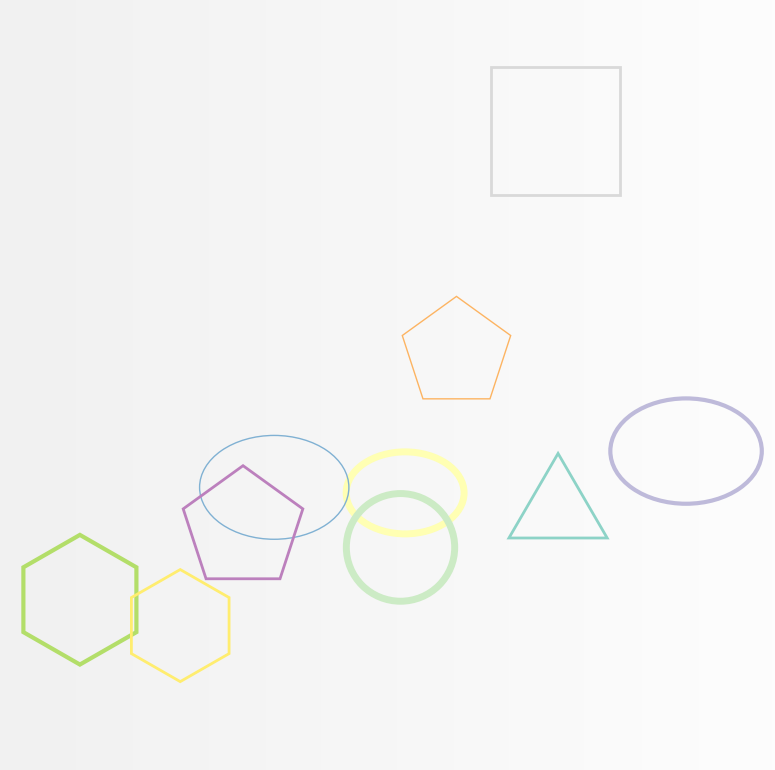[{"shape": "triangle", "thickness": 1, "radius": 0.37, "center": [0.72, 0.338]}, {"shape": "oval", "thickness": 2.5, "radius": 0.38, "center": [0.523, 0.36]}, {"shape": "oval", "thickness": 1.5, "radius": 0.49, "center": [0.885, 0.414]}, {"shape": "oval", "thickness": 0.5, "radius": 0.48, "center": [0.354, 0.367]}, {"shape": "pentagon", "thickness": 0.5, "radius": 0.37, "center": [0.589, 0.542]}, {"shape": "hexagon", "thickness": 1.5, "radius": 0.42, "center": [0.103, 0.221]}, {"shape": "square", "thickness": 1, "radius": 0.42, "center": [0.717, 0.83]}, {"shape": "pentagon", "thickness": 1, "radius": 0.41, "center": [0.314, 0.314]}, {"shape": "circle", "thickness": 2.5, "radius": 0.35, "center": [0.517, 0.289]}, {"shape": "hexagon", "thickness": 1, "radius": 0.36, "center": [0.233, 0.188]}]